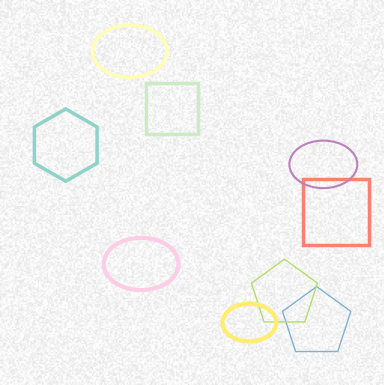[{"shape": "hexagon", "thickness": 2.5, "radius": 0.47, "center": [0.171, 0.623]}, {"shape": "oval", "thickness": 2.5, "radius": 0.48, "center": [0.337, 0.867]}, {"shape": "square", "thickness": 2.5, "radius": 0.43, "center": [0.873, 0.448]}, {"shape": "pentagon", "thickness": 1, "radius": 0.47, "center": [0.823, 0.162]}, {"shape": "pentagon", "thickness": 1, "radius": 0.45, "center": [0.739, 0.237]}, {"shape": "oval", "thickness": 3, "radius": 0.49, "center": [0.367, 0.314]}, {"shape": "oval", "thickness": 1.5, "radius": 0.44, "center": [0.84, 0.573]}, {"shape": "square", "thickness": 2.5, "radius": 0.33, "center": [0.447, 0.718]}, {"shape": "oval", "thickness": 3, "radius": 0.35, "center": [0.648, 0.162]}]